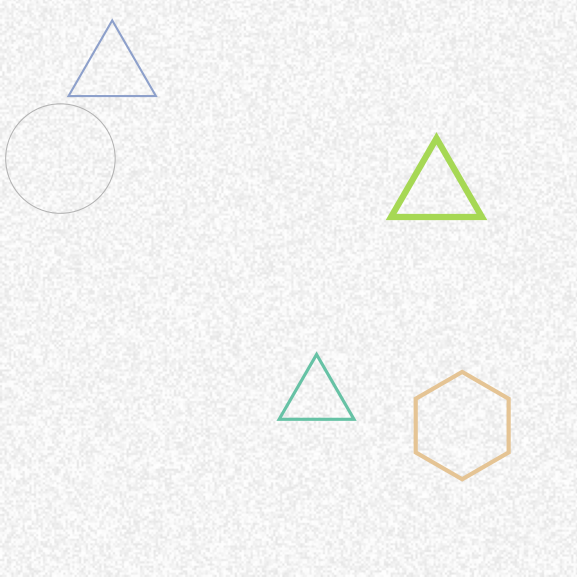[{"shape": "triangle", "thickness": 1.5, "radius": 0.37, "center": [0.548, 0.311]}, {"shape": "triangle", "thickness": 1, "radius": 0.44, "center": [0.194, 0.876]}, {"shape": "triangle", "thickness": 3, "radius": 0.45, "center": [0.756, 0.669]}, {"shape": "hexagon", "thickness": 2, "radius": 0.46, "center": [0.8, 0.262]}, {"shape": "circle", "thickness": 0.5, "radius": 0.47, "center": [0.105, 0.725]}]